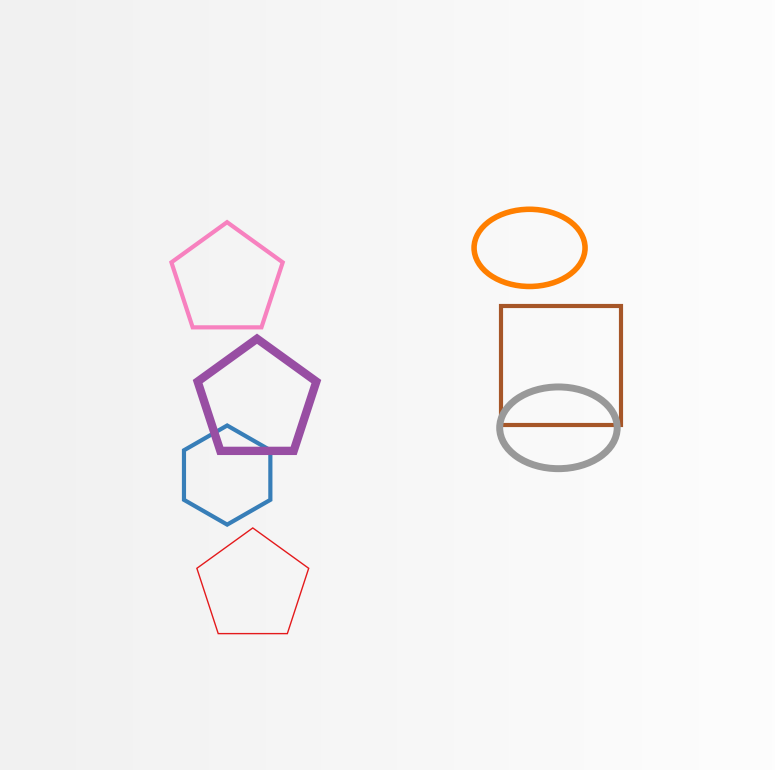[{"shape": "pentagon", "thickness": 0.5, "radius": 0.38, "center": [0.326, 0.238]}, {"shape": "hexagon", "thickness": 1.5, "radius": 0.32, "center": [0.293, 0.383]}, {"shape": "pentagon", "thickness": 3, "radius": 0.4, "center": [0.332, 0.48]}, {"shape": "oval", "thickness": 2, "radius": 0.36, "center": [0.683, 0.678]}, {"shape": "square", "thickness": 1.5, "radius": 0.39, "center": [0.724, 0.526]}, {"shape": "pentagon", "thickness": 1.5, "radius": 0.38, "center": [0.293, 0.636]}, {"shape": "oval", "thickness": 2.5, "radius": 0.38, "center": [0.721, 0.444]}]